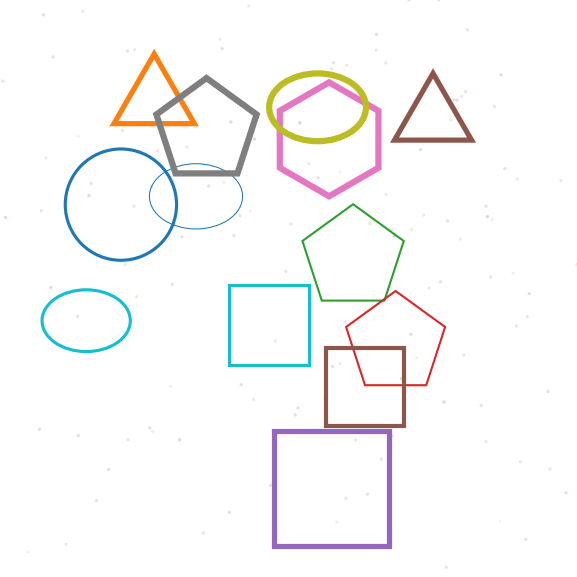[{"shape": "oval", "thickness": 0.5, "radius": 0.4, "center": [0.339, 0.659]}, {"shape": "circle", "thickness": 1.5, "radius": 0.48, "center": [0.209, 0.645]}, {"shape": "triangle", "thickness": 2.5, "radius": 0.4, "center": [0.267, 0.825]}, {"shape": "pentagon", "thickness": 1, "radius": 0.46, "center": [0.611, 0.553]}, {"shape": "pentagon", "thickness": 1, "radius": 0.45, "center": [0.685, 0.405]}, {"shape": "square", "thickness": 2.5, "radius": 0.5, "center": [0.574, 0.153]}, {"shape": "square", "thickness": 2, "radius": 0.34, "center": [0.632, 0.329]}, {"shape": "triangle", "thickness": 2.5, "radius": 0.39, "center": [0.75, 0.795]}, {"shape": "hexagon", "thickness": 3, "radius": 0.49, "center": [0.57, 0.758]}, {"shape": "pentagon", "thickness": 3, "radius": 0.46, "center": [0.358, 0.773]}, {"shape": "oval", "thickness": 3, "radius": 0.42, "center": [0.55, 0.813]}, {"shape": "square", "thickness": 1.5, "radius": 0.35, "center": [0.466, 0.436]}, {"shape": "oval", "thickness": 1.5, "radius": 0.38, "center": [0.149, 0.444]}]